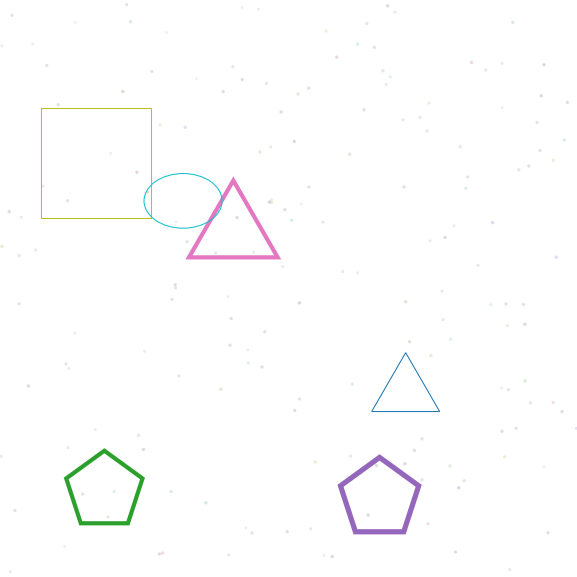[{"shape": "triangle", "thickness": 0.5, "radius": 0.34, "center": [0.702, 0.32]}, {"shape": "pentagon", "thickness": 2, "radius": 0.35, "center": [0.181, 0.149]}, {"shape": "pentagon", "thickness": 2.5, "radius": 0.36, "center": [0.657, 0.136]}, {"shape": "triangle", "thickness": 2, "radius": 0.44, "center": [0.404, 0.598]}, {"shape": "square", "thickness": 0.5, "radius": 0.48, "center": [0.166, 0.717]}, {"shape": "oval", "thickness": 0.5, "radius": 0.34, "center": [0.317, 0.651]}]